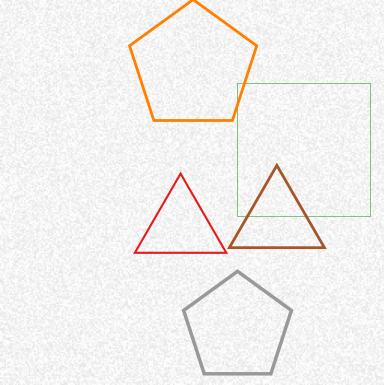[{"shape": "triangle", "thickness": 1.5, "radius": 0.69, "center": [0.469, 0.412]}, {"shape": "square", "thickness": 0.5, "radius": 0.86, "center": [0.789, 0.612]}, {"shape": "pentagon", "thickness": 2, "radius": 0.87, "center": [0.502, 0.827]}, {"shape": "triangle", "thickness": 2, "radius": 0.71, "center": [0.719, 0.428]}, {"shape": "pentagon", "thickness": 2.5, "radius": 0.74, "center": [0.617, 0.148]}]